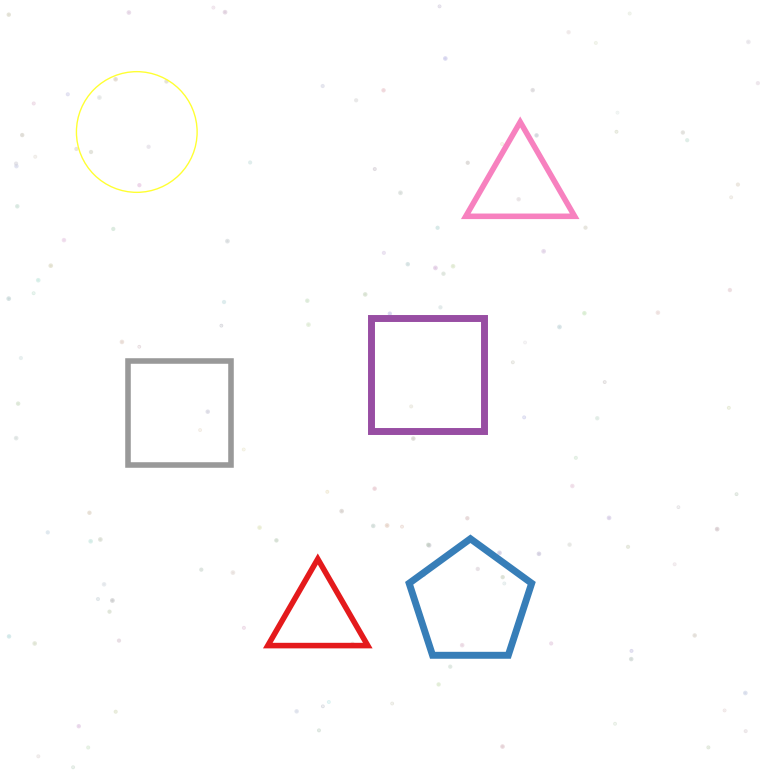[{"shape": "triangle", "thickness": 2, "radius": 0.37, "center": [0.413, 0.199]}, {"shape": "pentagon", "thickness": 2.5, "radius": 0.42, "center": [0.611, 0.217]}, {"shape": "square", "thickness": 2.5, "radius": 0.36, "center": [0.555, 0.514]}, {"shape": "circle", "thickness": 0.5, "radius": 0.39, "center": [0.178, 0.829]}, {"shape": "triangle", "thickness": 2, "radius": 0.41, "center": [0.676, 0.76]}, {"shape": "square", "thickness": 2, "radius": 0.34, "center": [0.233, 0.464]}]